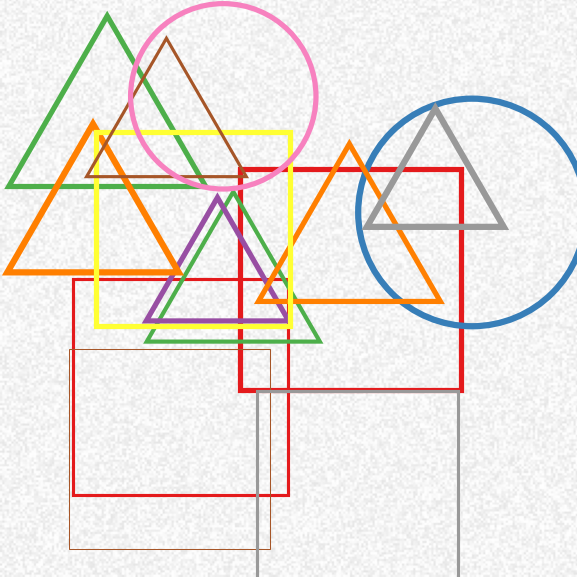[{"shape": "square", "thickness": 1.5, "radius": 0.93, "center": [0.312, 0.329]}, {"shape": "square", "thickness": 2.5, "radius": 0.96, "center": [0.607, 0.515]}, {"shape": "circle", "thickness": 3, "radius": 0.99, "center": [0.817, 0.631]}, {"shape": "triangle", "thickness": 2.5, "radius": 0.98, "center": [0.186, 0.775]}, {"shape": "triangle", "thickness": 2, "radius": 0.87, "center": [0.404, 0.494]}, {"shape": "triangle", "thickness": 2.5, "radius": 0.71, "center": [0.377, 0.515]}, {"shape": "triangle", "thickness": 2.5, "radius": 0.91, "center": [0.605, 0.568]}, {"shape": "triangle", "thickness": 3, "radius": 0.86, "center": [0.161, 0.613]}, {"shape": "square", "thickness": 2.5, "radius": 0.84, "center": [0.334, 0.603]}, {"shape": "square", "thickness": 0.5, "radius": 0.87, "center": [0.294, 0.222]}, {"shape": "triangle", "thickness": 1.5, "radius": 0.8, "center": [0.288, 0.773]}, {"shape": "circle", "thickness": 2.5, "radius": 0.8, "center": [0.387, 0.832]}, {"shape": "triangle", "thickness": 3, "radius": 0.68, "center": [0.754, 0.675]}, {"shape": "square", "thickness": 1.5, "radius": 0.87, "center": [0.619, 0.147]}]